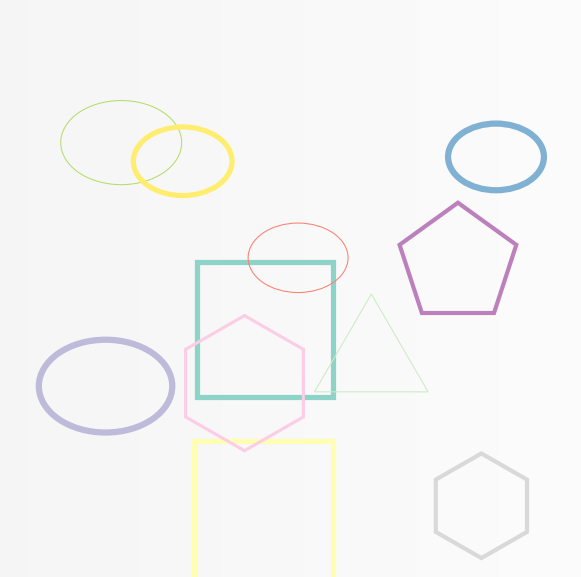[{"shape": "square", "thickness": 2.5, "radius": 0.58, "center": [0.457, 0.428]}, {"shape": "square", "thickness": 2.5, "radius": 0.6, "center": [0.454, 0.116]}, {"shape": "oval", "thickness": 3, "radius": 0.57, "center": [0.182, 0.331]}, {"shape": "oval", "thickness": 0.5, "radius": 0.43, "center": [0.513, 0.553]}, {"shape": "oval", "thickness": 3, "radius": 0.41, "center": [0.853, 0.727]}, {"shape": "oval", "thickness": 0.5, "radius": 0.52, "center": [0.209, 0.752]}, {"shape": "hexagon", "thickness": 1.5, "radius": 0.58, "center": [0.421, 0.336]}, {"shape": "hexagon", "thickness": 2, "radius": 0.45, "center": [0.828, 0.123]}, {"shape": "pentagon", "thickness": 2, "radius": 0.53, "center": [0.788, 0.543]}, {"shape": "triangle", "thickness": 0.5, "radius": 0.56, "center": [0.639, 0.377]}, {"shape": "oval", "thickness": 2.5, "radius": 0.42, "center": [0.314, 0.72]}]